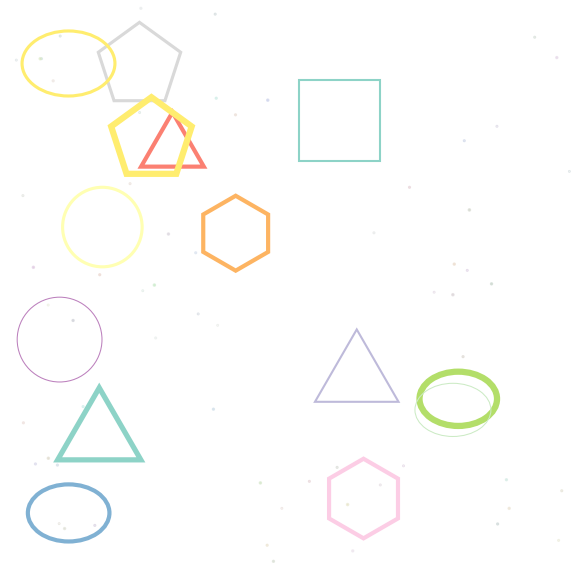[{"shape": "triangle", "thickness": 2.5, "radius": 0.42, "center": [0.172, 0.244]}, {"shape": "square", "thickness": 1, "radius": 0.35, "center": [0.588, 0.791]}, {"shape": "circle", "thickness": 1.5, "radius": 0.34, "center": [0.177, 0.606]}, {"shape": "triangle", "thickness": 1, "radius": 0.42, "center": [0.618, 0.345]}, {"shape": "triangle", "thickness": 2, "radius": 0.31, "center": [0.299, 0.742]}, {"shape": "oval", "thickness": 2, "radius": 0.35, "center": [0.119, 0.111]}, {"shape": "hexagon", "thickness": 2, "radius": 0.32, "center": [0.408, 0.595]}, {"shape": "oval", "thickness": 3, "radius": 0.34, "center": [0.794, 0.309]}, {"shape": "hexagon", "thickness": 2, "radius": 0.34, "center": [0.629, 0.136]}, {"shape": "pentagon", "thickness": 1.5, "radius": 0.37, "center": [0.242, 0.885]}, {"shape": "circle", "thickness": 0.5, "radius": 0.37, "center": [0.103, 0.411]}, {"shape": "oval", "thickness": 0.5, "radius": 0.33, "center": [0.784, 0.289]}, {"shape": "oval", "thickness": 1.5, "radius": 0.4, "center": [0.119, 0.889]}, {"shape": "pentagon", "thickness": 3, "radius": 0.37, "center": [0.262, 0.757]}]